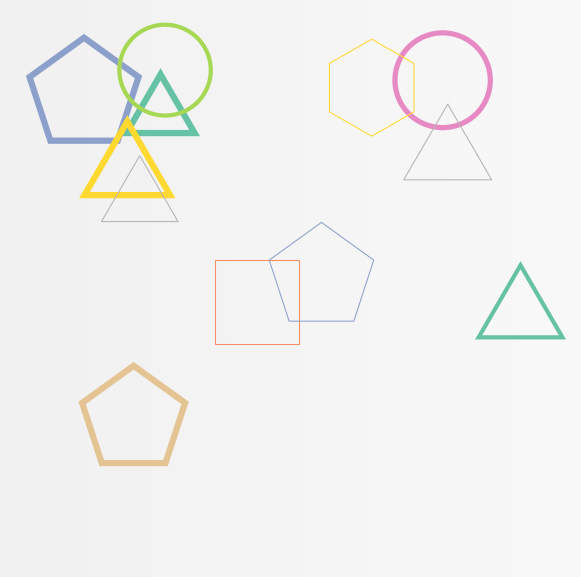[{"shape": "triangle", "thickness": 3, "radius": 0.34, "center": [0.276, 0.803]}, {"shape": "triangle", "thickness": 2, "radius": 0.42, "center": [0.896, 0.457]}, {"shape": "square", "thickness": 0.5, "radius": 0.36, "center": [0.442, 0.476]}, {"shape": "pentagon", "thickness": 0.5, "radius": 0.47, "center": [0.553, 0.52]}, {"shape": "pentagon", "thickness": 3, "radius": 0.49, "center": [0.145, 0.835]}, {"shape": "circle", "thickness": 2.5, "radius": 0.41, "center": [0.762, 0.86]}, {"shape": "circle", "thickness": 2, "radius": 0.39, "center": [0.284, 0.878]}, {"shape": "hexagon", "thickness": 0.5, "radius": 0.42, "center": [0.639, 0.847]}, {"shape": "triangle", "thickness": 3, "radius": 0.43, "center": [0.219, 0.704]}, {"shape": "pentagon", "thickness": 3, "radius": 0.47, "center": [0.23, 0.273]}, {"shape": "triangle", "thickness": 0.5, "radius": 0.44, "center": [0.77, 0.731]}, {"shape": "triangle", "thickness": 0.5, "radius": 0.38, "center": [0.24, 0.653]}]